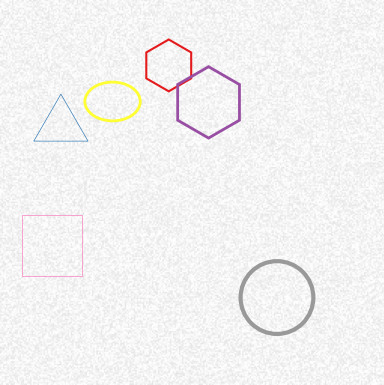[{"shape": "hexagon", "thickness": 1.5, "radius": 0.34, "center": [0.438, 0.83]}, {"shape": "triangle", "thickness": 0.5, "radius": 0.41, "center": [0.158, 0.674]}, {"shape": "hexagon", "thickness": 2, "radius": 0.46, "center": [0.542, 0.734]}, {"shape": "oval", "thickness": 2, "radius": 0.36, "center": [0.292, 0.736]}, {"shape": "square", "thickness": 0.5, "radius": 0.39, "center": [0.135, 0.362]}, {"shape": "circle", "thickness": 3, "radius": 0.47, "center": [0.719, 0.227]}]